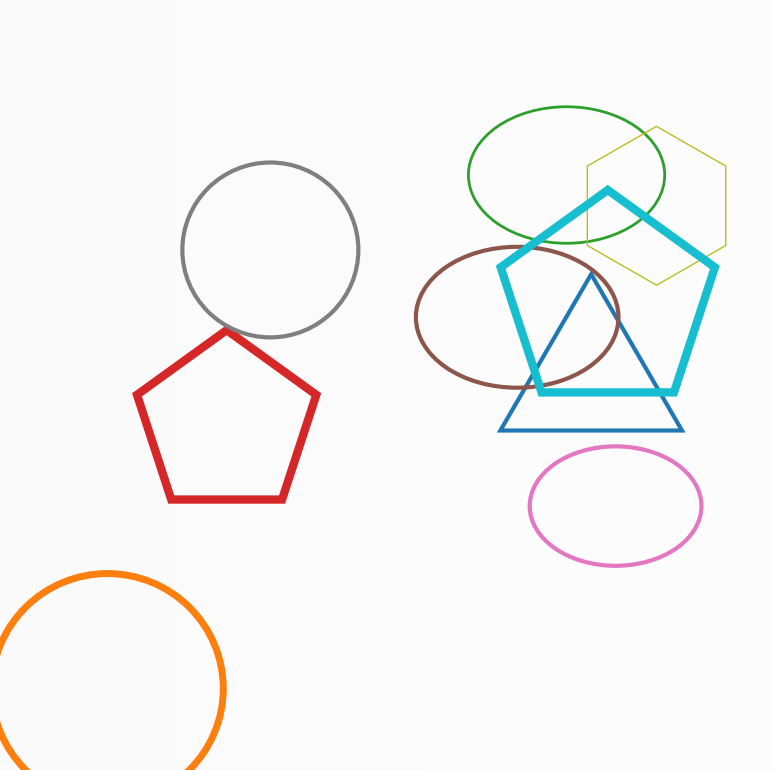[{"shape": "triangle", "thickness": 1.5, "radius": 0.68, "center": [0.763, 0.509]}, {"shape": "circle", "thickness": 2.5, "radius": 0.75, "center": [0.139, 0.106]}, {"shape": "oval", "thickness": 1, "radius": 0.63, "center": [0.731, 0.773]}, {"shape": "pentagon", "thickness": 3, "radius": 0.61, "center": [0.292, 0.45]}, {"shape": "oval", "thickness": 1.5, "radius": 0.65, "center": [0.667, 0.588]}, {"shape": "oval", "thickness": 1.5, "radius": 0.55, "center": [0.794, 0.343]}, {"shape": "circle", "thickness": 1.5, "radius": 0.57, "center": [0.349, 0.675]}, {"shape": "hexagon", "thickness": 0.5, "radius": 0.52, "center": [0.847, 0.733]}, {"shape": "pentagon", "thickness": 3, "radius": 0.73, "center": [0.784, 0.608]}]